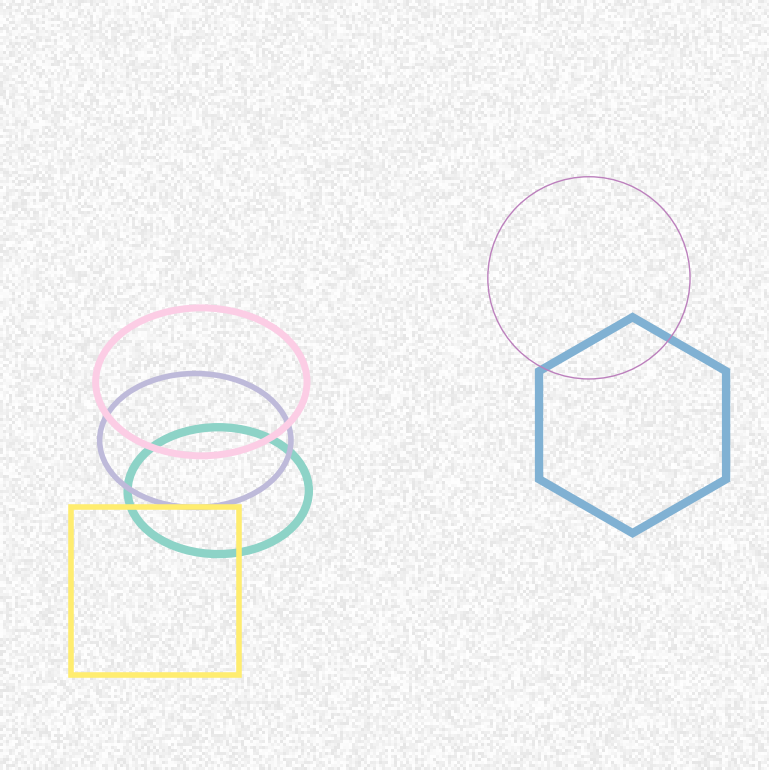[{"shape": "oval", "thickness": 3, "radius": 0.59, "center": [0.283, 0.363]}, {"shape": "oval", "thickness": 2, "radius": 0.62, "center": [0.254, 0.428]}, {"shape": "hexagon", "thickness": 3, "radius": 0.7, "center": [0.822, 0.448]}, {"shape": "oval", "thickness": 2.5, "radius": 0.69, "center": [0.261, 0.504]}, {"shape": "circle", "thickness": 0.5, "radius": 0.66, "center": [0.765, 0.639]}, {"shape": "square", "thickness": 2, "radius": 0.55, "center": [0.201, 0.232]}]